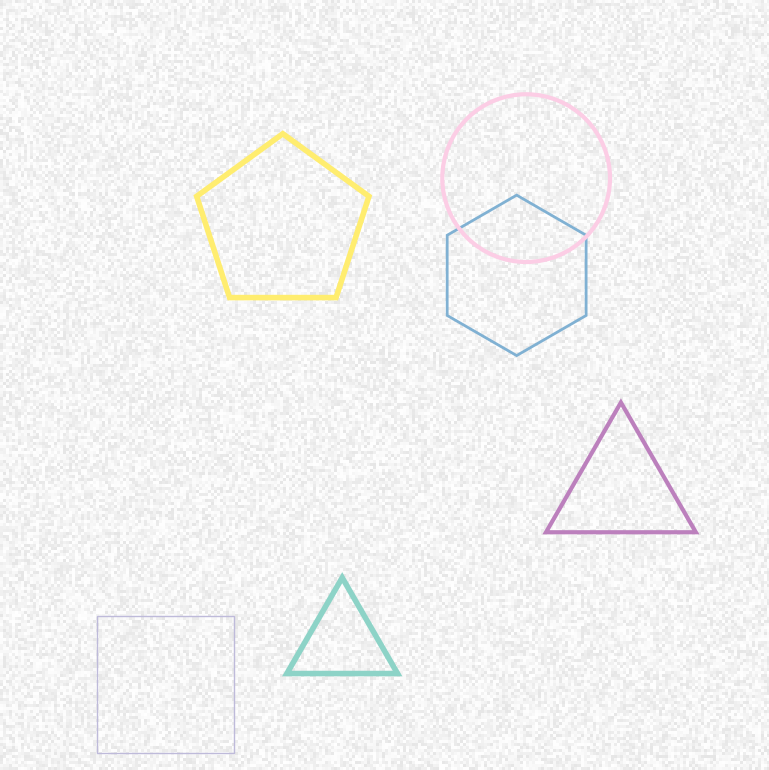[{"shape": "triangle", "thickness": 2, "radius": 0.41, "center": [0.444, 0.167]}, {"shape": "square", "thickness": 0.5, "radius": 0.44, "center": [0.215, 0.111]}, {"shape": "hexagon", "thickness": 1, "radius": 0.52, "center": [0.671, 0.642]}, {"shape": "circle", "thickness": 1.5, "radius": 0.54, "center": [0.683, 0.769]}, {"shape": "triangle", "thickness": 1.5, "radius": 0.56, "center": [0.806, 0.365]}, {"shape": "pentagon", "thickness": 2, "radius": 0.59, "center": [0.367, 0.709]}]